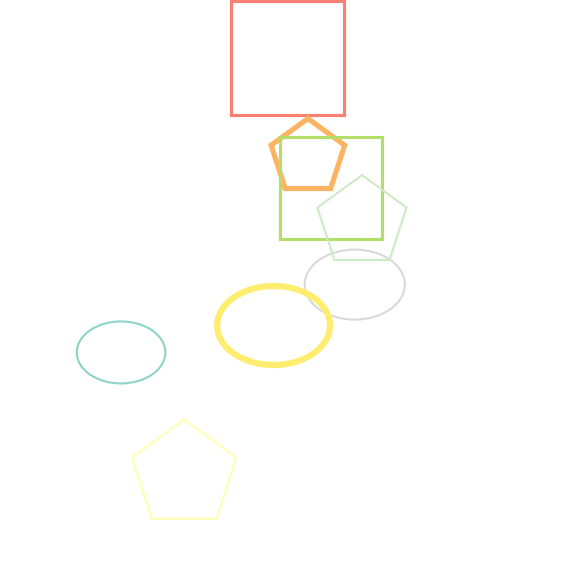[{"shape": "oval", "thickness": 1, "radius": 0.38, "center": [0.21, 0.389]}, {"shape": "pentagon", "thickness": 1, "radius": 0.47, "center": [0.319, 0.178]}, {"shape": "square", "thickness": 1.5, "radius": 0.49, "center": [0.498, 0.899]}, {"shape": "pentagon", "thickness": 2.5, "radius": 0.33, "center": [0.533, 0.727]}, {"shape": "square", "thickness": 1.5, "radius": 0.44, "center": [0.573, 0.673]}, {"shape": "oval", "thickness": 1, "radius": 0.43, "center": [0.614, 0.506]}, {"shape": "pentagon", "thickness": 1, "radius": 0.41, "center": [0.627, 0.615]}, {"shape": "oval", "thickness": 3, "radius": 0.49, "center": [0.474, 0.435]}]